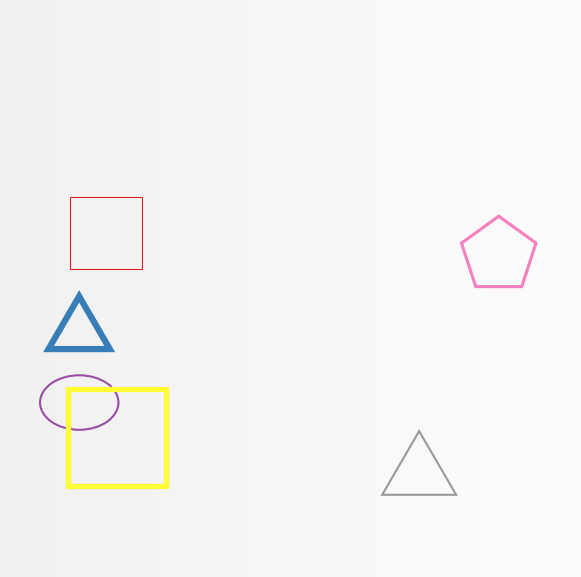[{"shape": "square", "thickness": 0.5, "radius": 0.31, "center": [0.182, 0.596]}, {"shape": "triangle", "thickness": 3, "radius": 0.3, "center": [0.136, 0.425]}, {"shape": "oval", "thickness": 1, "radius": 0.34, "center": [0.136, 0.302]}, {"shape": "square", "thickness": 2.5, "radius": 0.42, "center": [0.202, 0.242]}, {"shape": "pentagon", "thickness": 1.5, "radius": 0.34, "center": [0.858, 0.557]}, {"shape": "triangle", "thickness": 1, "radius": 0.37, "center": [0.721, 0.179]}]